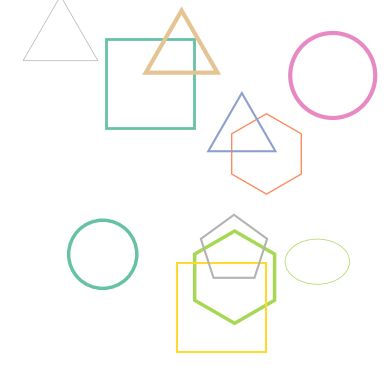[{"shape": "square", "thickness": 2, "radius": 0.58, "center": [0.389, 0.783]}, {"shape": "circle", "thickness": 2.5, "radius": 0.44, "center": [0.267, 0.339]}, {"shape": "hexagon", "thickness": 1, "radius": 0.52, "center": [0.692, 0.6]}, {"shape": "triangle", "thickness": 1.5, "radius": 0.5, "center": [0.628, 0.658]}, {"shape": "circle", "thickness": 3, "radius": 0.55, "center": [0.864, 0.804]}, {"shape": "oval", "thickness": 0.5, "radius": 0.42, "center": [0.824, 0.32]}, {"shape": "hexagon", "thickness": 2.5, "radius": 0.6, "center": [0.609, 0.28]}, {"shape": "square", "thickness": 1.5, "radius": 0.58, "center": [0.575, 0.202]}, {"shape": "triangle", "thickness": 3, "radius": 0.54, "center": [0.472, 0.865]}, {"shape": "triangle", "thickness": 0.5, "radius": 0.56, "center": [0.157, 0.898]}, {"shape": "pentagon", "thickness": 1.5, "radius": 0.45, "center": [0.608, 0.352]}]